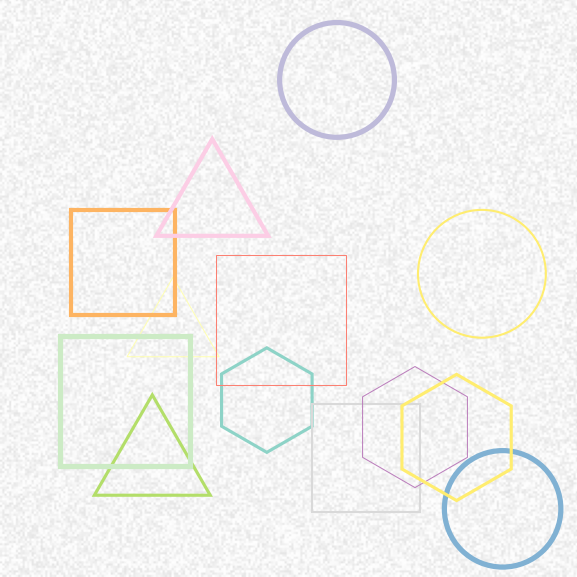[{"shape": "hexagon", "thickness": 1.5, "radius": 0.45, "center": [0.462, 0.306]}, {"shape": "triangle", "thickness": 0.5, "radius": 0.46, "center": [0.3, 0.427]}, {"shape": "circle", "thickness": 2.5, "radius": 0.5, "center": [0.584, 0.861]}, {"shape": "square", "thickness": 0.5, "radius": 0.56, "center": [0.487, 0.445]}, {"shape": "circle", "thickness": 2.5, "radius": 0.5, "center": [0.87, 0.118]}, {"shape": "square", "thickness": 2, "radius": 0.45, "center": [0.213, 0.544]}, {"shape": "triangle", "thickness": 1.5, "radius": 0.58, "center": [0.264, 0.2]}, {"shape": "triangle", "thickness": 2, "radius": 0.56, "center": [0.368, 0.647]}, {"shape": "square", "thickness": 1, "radius": 0.47, "center": [0.634, 0.207]}, {"shape": "hexagon", "thickness": 0.5, "radius": 0.52, "center": [0.719, 0.26]}, {"shape": "square", "thickness": 2.5, "radius": 0.56, "center": [0.216, 0.304]}, {"shape": "hexagon", "thickness": 1.5, "radius": 0.55, "center": [0.791, 0.242]}, {"shape": "circle", "thickness": 1, "radius": 0.55, "center": [0.835, 0.525]}]